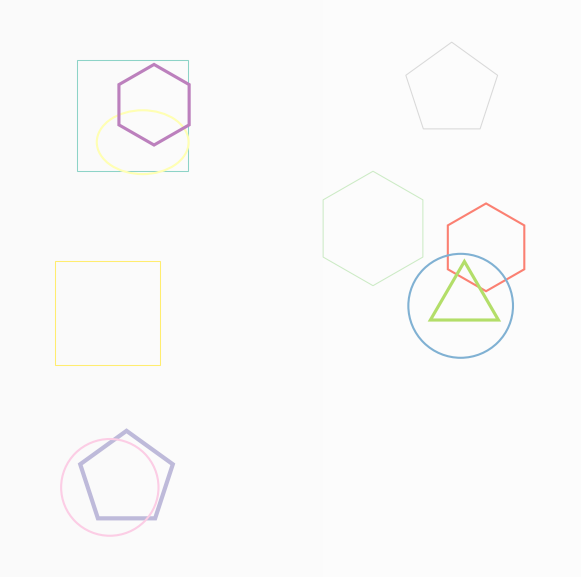[{"shape": "square", "thickness": 0.5, "radius": 0.48, "center": [0.228, 0.799]}, {"shape": "oval", "thickness": 1, "radius": 0.39, "center": [0.245, 0.753]}, {"shape": "pentagon", "thickness": 2, "radius": 0.42, "center": [0.218, 0.169]}, {"shape": "hexagon", "thickness": 1, "radius": 0.38, "center": [0.836, 0.571]}, {"shape": "circle", "thickness": 1, "radius": 0.45, "center": [0.793, 0.47]}, {"shape": "triangle", "thickness": 1.5, "radius": 0.34, "center": [0.799, 0.479]}, {"shape": "circle", "thickness": 1, "radius": 0.42, "center": [0.189, 0.155]}, {"shape": "pentagon", "thickness": 0.5, "radius": 0.42, "center": [0.777, 0.843]}, {"shape": "hexagon", "thickness": 1.5, "radius": 0.35, "center": [0.265, 0.818]}, {"shape": "hexagon", "thickness": 0.5, "radius": 0.5, "center": [0.642, 0.604]}, {"shape": "square", "thickness": 0.5, "radius": 0.45, "center": [0.185, 0.457]}]